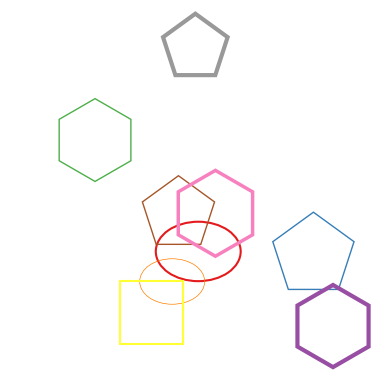[{"shape": "oval", "thickness": 1.5, "radius": 0.55, "center": [0.515, 0.347]}, {"shape": "pentagon", "thickness": 1, "radius": 0.55, "center": [0.814, 0.338]}, {"shape": "hexagon", "thickness": 1, "radius": 0.54, "center": [0.247, 0.636]}, {"shape": "hexagon", "thickness": 3, "radius": 0.53, "center": [0.865, 0.153]}, {"shape": "oval", "thickness": 0.5, "radius": 0.42, "center": [0.447, 0.269]}, {"shape": "square", "thickness": 1.5, "radius": 0.41, "center": [0.394, 0.189]}, {"shape": "pentagon", "thickness": 1, "radius": 0.49, "center": [0.464, 0.445]}, {"shape": "hexagon", "thickness": 2.5, "radius": 0.56, "center": [0.56, 0.446]}, {"shape": "pentagon", "thickness": 3, "radius": 0.44, "center": [0.507, 0.876]}]